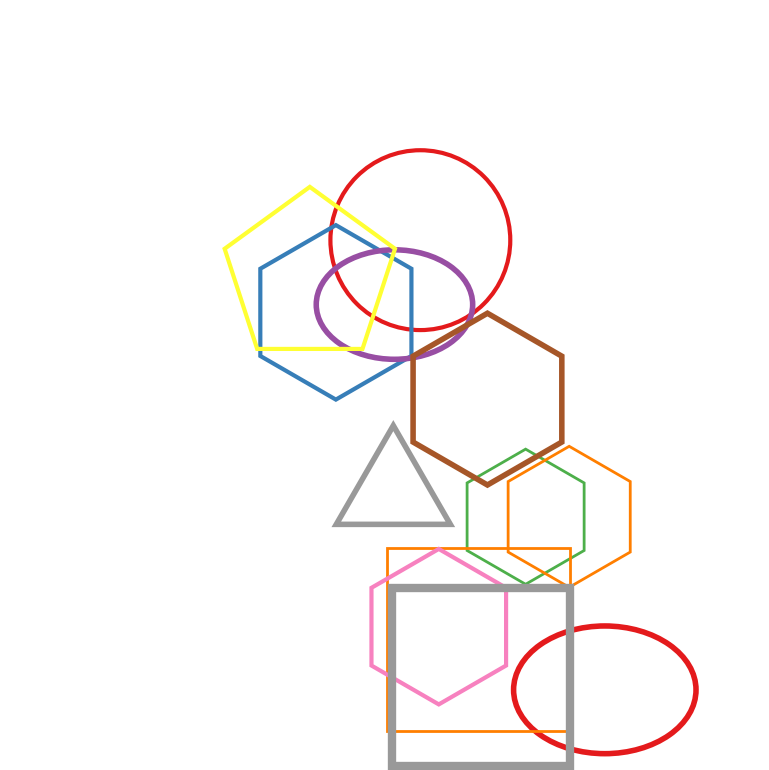[{"shape": "oval", "thickness": 2, "radius": 0.59, "center": [0.785, 0.104]}, {"shape": "circle", "thickness": 1.5, "radius": 0.58, "center": [0.546, 0.688]}, {"shape": "hexagon", "thickness": 1.5, "radius": 0.57, "center": [0.436, 0.594]}, {"shape": "hexagon", "thickness": 1, "radius": 0.44, "center": [0.683, 0.329]}, {"shape": "oval", "thickness": 2, "radius": 0.51, "center": [0.512, 0.604]}, {"shape": "square", "thickness": 1, "radius": 0.59, "center": [0.621, 0.17]}, {"shape": "hexagon", "thickness": 1, "radius": 0.46, "center": [0.739, 0.329]}, {"shape": "pentagon", "thickness": 1.5, "radius": 0.58, "center": [0.402, 0.641]}, {"shape": "hexagon", "thickness": 2, "radius": 0.56, "center": [0.633, 0.482]}, {"shape": "hexagon", "thickness": 1.5, "radius": 0.5, "center": [0.57, 0.186]}, {"shape": "square", "thickness": 3, "radius": 0.58, "center": [0.624, 0.121]}, {"shape": "triangle", "thickness": 2, "radius": 0.43, "center": [0.511, 0.362]}]